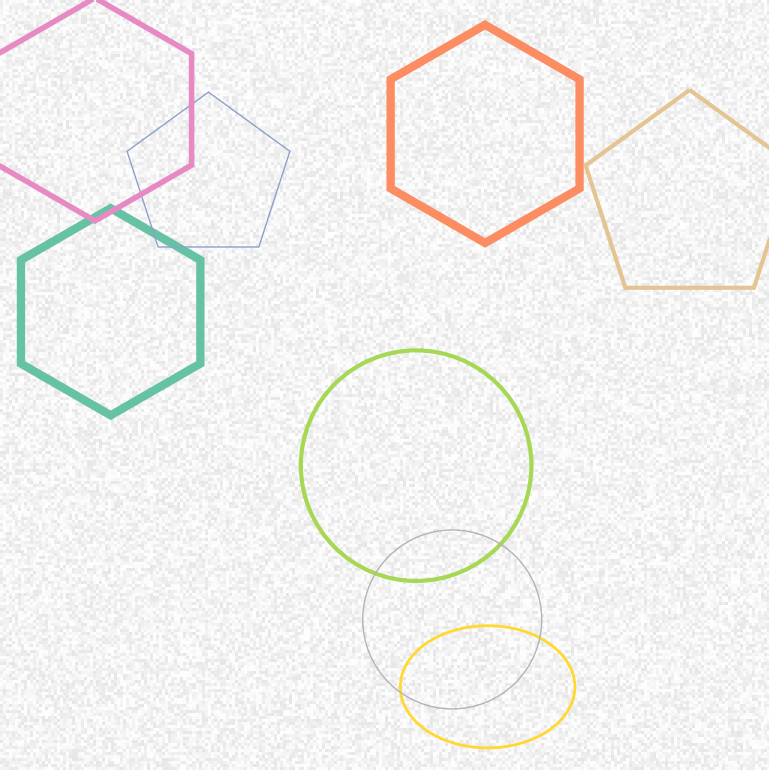[{"shape": "hexagon", "thickness": 3, "radius": 0.67, "center": [0.144, 0.595]}, {"shape": "hexagon", "thickness": 3, "radius": 0.71, "center": [0.63, 0.826]}, {"shape": "pentagon", "thickness": 0.5, "radius": 0.56, "center": [0.271, 0.769]}, {"shape": "hexagon", "thickness": 2, "radius": 0.72, "center": [0.123, 0.858]}, {"shape": "circle", "thickness": 1.5, "radius": 0.75, "center": [0.54, 0.395]}, {"shape": "oval", "thickness": 1, "radius": 0.57, "center": [0.633, 0.108]}, {"shape": "pentagon", "thickness": 1.5, "radius": 0.71, "center": [0.896, 0.741]}, {"shape": "circle", "thickness": 0.5, "radius": 0.58, "center": [0.587, 0.196]}]